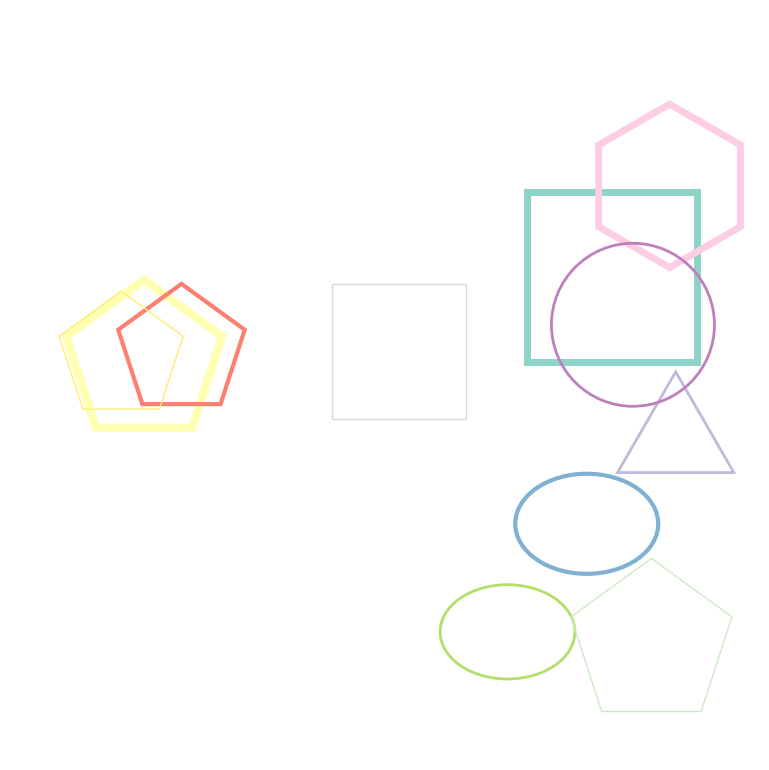[{"shape": "square", "thickness": 2.5, "radius": 0.55, "center": [0.795, 0.64]}, {"shape": "pentagon", "thickness": 3, "radius": 0.53, "center": [0.187, 0.53]}, {"shape": "triangle", "thickness": 1, "radius": 0.44, "center": [0.878, 0.43]}, {"shape": "pentagon", "thickness": 1.5, "radius": 0.43, "center": [0.236, 0.545]}, {"shape": "oval", "thickness": 1.5, "radius": 0.46, "center": [0.762, 0.32]}, {"shape": "oval", "thickness": 1, "radius": 0.44, "center": [0.659, 0.179]}, {"shape": "hexagon", "thickness": 2.5, "radius": 0.53, "center": [0.87, 0.759]}, {"shape": "square", "thickness": 0.5, "radius": 0.44, "center": [0.518, 0.544]}, {"shape": "circle", "thickness": 1, "radius": 0.53, "center": [0.822, 0.578]}, {"shape": "pentagon", "thickness": 0.5, "radius": 0.55, "center": [0.846, 0.165]}, {"shape": "pentagon", "thickness": 0.5, "radius": 0.42, "center": [0.157, 0.537]}]